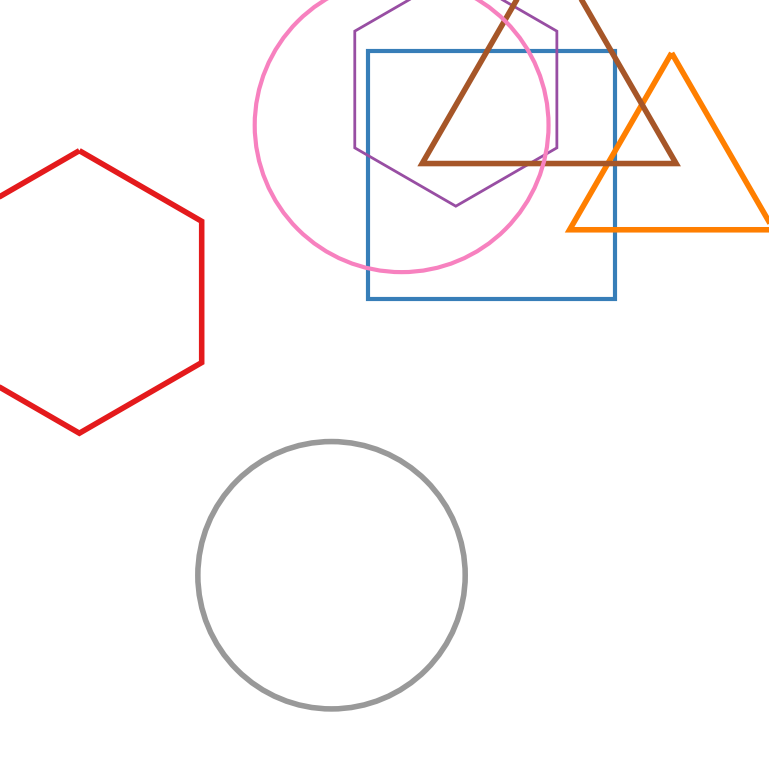[{"shape": "hexagon", "thickness": 2, "radius": 0.92, "center": [0.103, 0.621]}, {"shape": "square", "thickness": 1.5, "radius": 0.81, "center": [0.638, 0.772]}, {"shape": "hexagon", "thickness": 1, "radius": 0.76, "center": [0.592, 0.884]}, {"shape": "triangle", "thickness": 2, "radius": 0.77, "center": [0.872, 0.778]}, {"shape": "triangle", "thickness": 2, "radius": 0.95, "center": [0.713, 0.883]}, {"shape": "circle", "thickness": 1.5, "radius": 0.95, "center": [0.522, 0.837]}, {"shape": "circle", "thickness": 2, "radius": 0.87, "center": [0.431, 0.253]}]